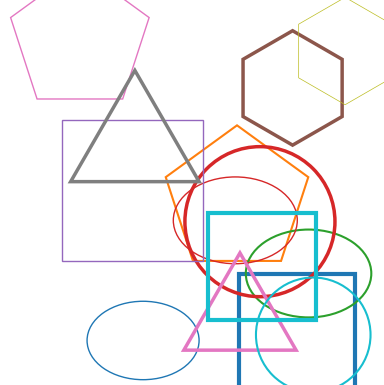[{"shape": "square", "thickness": 3, "radius": 0.76, "center": [0.771, 0.136]}, {"shape": "oval", "thickness": 1, "radius": 0.73, "center": [0.372, 0.116]}, {"shape": "pentagon", "thickness": 1.5, "radius": 0.97, "center": [0.616, 0.48]}, {"shape": "oval", "thickness": 1.5, "radius": 0.81, "center": [0.801, 0.29]}, {"shape": "oval", "thickness": 1, "radius": 0.81, "center": [0.611, 0.428]}, {"shape": "circle", "thickness": 2.5, "radius": 0.97, "center": [0.675, 0.424]}, {"shape": "square", "thickness": 1, "radius": 0.91, "center": [0.345, 0.505]}, {"shape": "hexagon", "thickness": 2.5, "radius": 0.74, "center": [0.76, 0.772]}, {"shape": "triangle", "thickness": 2.5, "radius": 0.84, "center": [0.623, 0.175]}, {"shape": "pentagon", "thickness": 1, "radius": 0.95, "center": [0.207, 0.896]}, {"shape": "triangle", "thickness": 2.5, "radius": 0.96, "center": [0.35, 0.624]}, {"shape": "hexagon", "thickness": 0.5, "radius": 0.7, "center": [0.897, 0.867]}, {"shape": "circle", "thickness": 1.5, "radius": 0.74, "center": [0.814, 0.13]}, {"shape": "square", "thickness": 3, "radius": 0.7, "center": [0.68, 0.307]}]